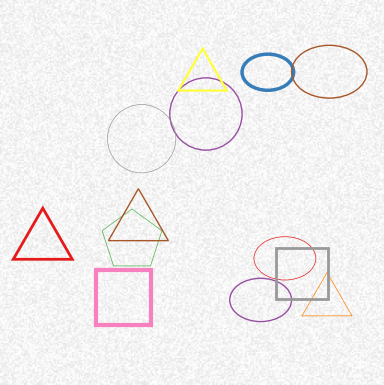[{"shape": "triangle", "thickness": 2, "radius": 0.44, "center": [0.111, 0.371]}, {"shape": "oval", "thickness": 0.5, "radius": 0.4, "center": [0.74, 0.329]}, {"shape": "oval", "thickness": 2.5, "radius": 0.34, "center": [0.696, 0.812]}, {"shape": "pentagon", "thickness": 0.5, "radius": 0.41, "center": [0.343, 0.375]}, {"shape": "circle", "thickness": 1, "radius": 0.47, "center": [0.535, 0.704]}, {"shape": "oval", "thickness": 1, "radius": 0.4, "center": [0.677, 0.221]}, {"shape": "triangle", "thickness": 0.5, "radius": 0.38, "center": [0.849, 0.217]}, {"shape": "triangle", "thickness": 1.5, "radius": 0.36, "center": [0.526, 0.801]}, {"shape": "oval", "thickness": 1, "radius": 0.49, "center": [0.855, 0.814]}, {"shape": "triangle", "thickness": 1, "radius": 0.45, "center": [0.359, 0.42]}, {"shape": "square", "thickness": 3, "radius": 0.36, "center": [0.321, 0.228]}, {"shape": "square", "thickness": 2, "radius": 0.33, "center": [0.785, 0.29]}, {"shape": "circle", "thickness": 0.5, "radius": 0.44, "center": [0.368, 0.64]}]